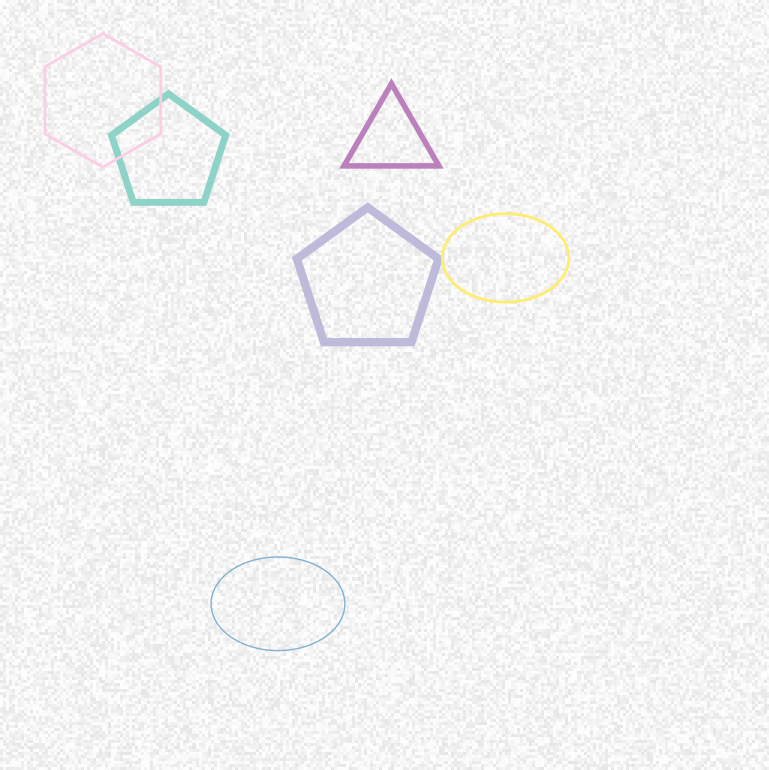[{"shape": "pentagon", "thickness": 2.5, "radius": 0.39, "center": [0.219, 0.8]}, {"shape": "pentagon", "thickness": 3, "radius": 0.48, "center": [0.478, 0.634]}, {"shape": "oval", "thickness": 0.5, "radius": 0.43, "center": [0.361, 0.216]}, {"shape": "hexagon", "thickness": 1, "radius": 0.43, "center": [0.134, 0.87]}, {"shape": "triangle", "thickness": 2, "radius": 0.36, "center": [0.508, 0.82]}, {"shape": "oval", "thickness": 1, "radius": 0.41, "center": [0.657, 0.665]}]